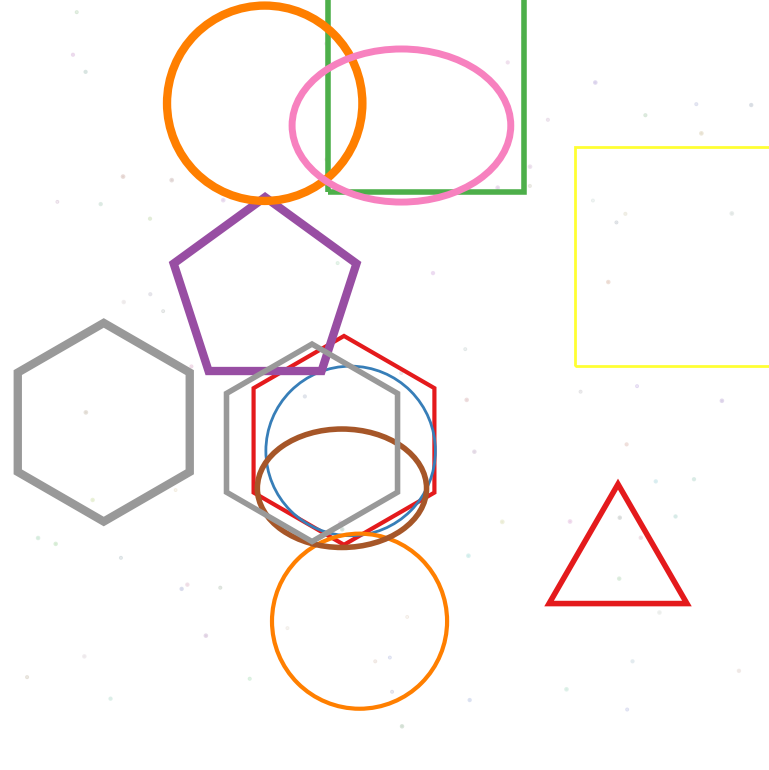[{"shape": "triangle", "thickness": 2, "radius": 0.52, "center": [0.803, 0.268]}, {"shape": "hexagon", "thickness": 1.5, "radius": 0.68, "center": [0.447, 0.428]}, {"shape": "circle", "thickness": 1, "radius": 0.55, "center": [0.455, 0.414]}, {"shape": "square", "thickness": 2, "radius": 0.63, "center": [0.553, 0.877]}, {"shape": "pentagon", "thickness": 3, "radius": 0.62, "center": [0.344, 0.619]}, {"shape": "circle", "thickness": 3, "radius": 0.63, "center": [0.344, 0.866]}, {"shape": "circle", "thickness": 1.5, "radius": 0.57, "center": [0.467, 0.193]}, {"shape": "square", "thickness": 1, "radius": 0.71, "center": [0.889, 0.667]}, {"shape": "oval", "thickness": 2, "radius": 0.55, "center": [0.444, 0.366]}, {"shape": "oval", "thickness": 2.5, "radius": 0.71, "center": [0.521, 0.837]}, {"shape": "hexagon", "thickness": 3, "radius": 0.64, "center": [0.135, 0.452]}, {"shape": "hexagon", "thickness": 2, "radius": 0.64, "center": [0.405, 0.425]}]